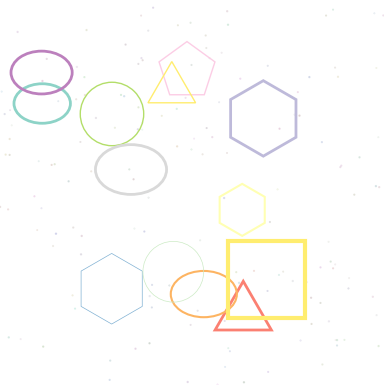[{"shape": "oval", "thickness": 2, "radius": 0.37, "center": [0.11, 0.731]}, {"shape": "hexagon", "thickness": 1.5, "radius": 0.34, "center": [0.629, 0.455]}, {"shape": "hexagon", "thickness": 2, "radius": 0.49, "center": [0.684, 0.692]}, {"shape": "triangle", "thickness": 2, "radius": 0.42, "center": [0.632, 0.185]}, {"shape": "hexagon", "thickness": 0.5, "radius": 0.46, "center": [0.29, 0.25]}, {"shape": "oval", "thickness": 1.5, "radius": 0.43, "center": [0.529, 0.236]}, {"shape": "circle", "thickness": 1, "radius": 0.41, "center": [0.291, 0.704]}, {"shape": "pentagon", "thickness": 1, "radius": 0.38, "center": [0.486, 0.816]}, {"shape": "oval", "thickness": 2, "radius": 0.46, "center": [0.34, 0.56]}, {"shape": "oval", "thickness": 2, "radius": 0.4, "center": [0.108, 0.812]}, {"shape": "circle", "thickness": 0.5, "radius": 0.39, "center": [0.45, 0.294]}, {"shape": "triangle", "thickness": 1, "radius": 0.36, "center": [0.446, 0.769]}, {"shape": "square", "thickness": 3, "radius": 0.5, "center": [0.692, 0.275]}]